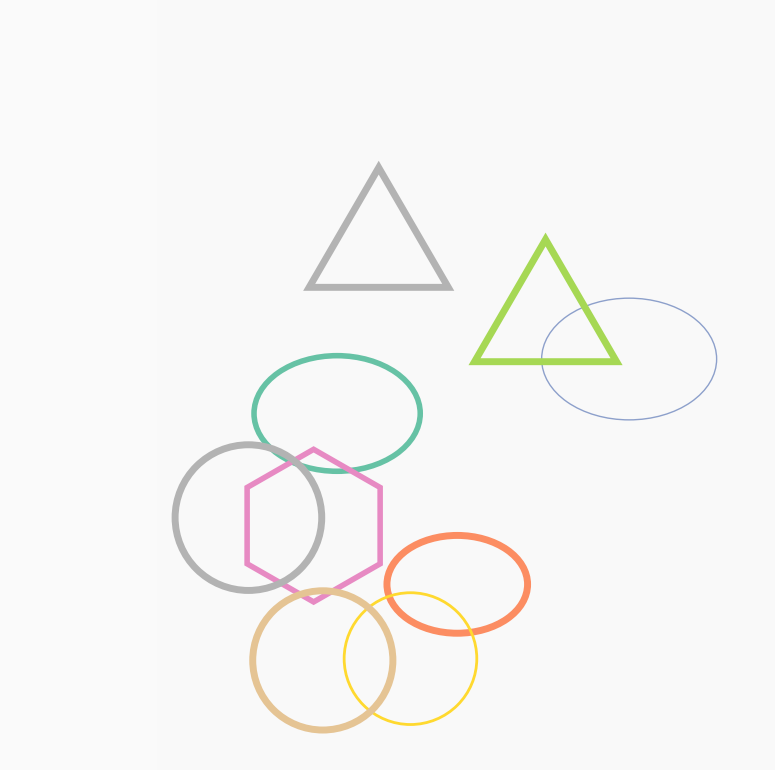[{"shape": "oval", "thickness": 2, "radius": 0.54, "center": [0.435, 0.463]}, {"shape": "oval", "thickness": 2.5, "radius": 0.45, "center": [0.59, 0.241]}, {"shape": "oval", "thickness": 0.5, "radius": 0.56, "center": [0.812, 0.534]}, {"shape": "hexagon", "thickness": 2, "radius": 0.5, "center": [0.405, 0.317]}, {"shape": "triangle", "thickness": 2.5, "radius": 0.53, "center": [0.704, 0.583]}, {"shape": "circle", "thickness": 1, "radius": 0.43, "center": [0.53, 0.145]}, {"shape": "circle", "thickness": 2.5, "radius": 0.45, "center": [0.417, 0.142]}, {"shape": "circle", "thickness": 2.5, "radius": 0.47, "center": [0.321, 0.328]}, {"shape": "triangle", "thickness": 2.5, "radius": 0.52, "center": [0.489, 0.679]}]